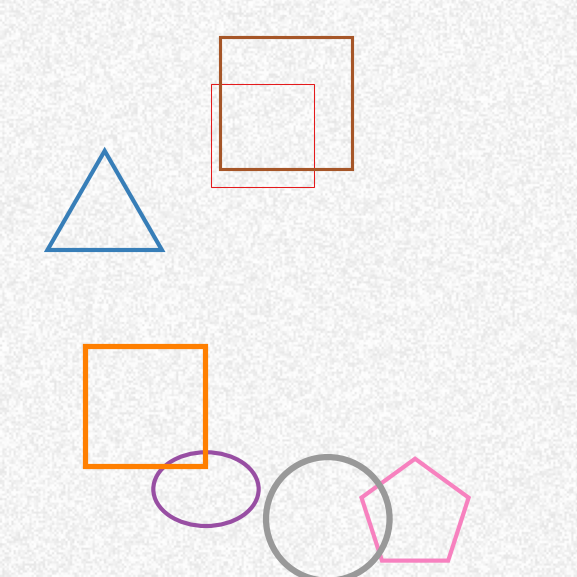[{"shape": "square", "thickness": 0.5, "radius": 0.44, "center": [0.455, 0.765]}, {"shape": "triangle", "thickness": 2, "radius": 0.57, "center": [0.181, 0.623]}, {"shape": "oval", "thickness": 2, "radius": 0.46, "center": [0.357, 0.152]}, {"shape": "square", "thickness": 2.5, "radius": 0.52, "center": [0.251, 0.297]}, {"shape": "square", "thickness": 1.5, "radius": 0.57, "center": [0.495, 0.821]}, {"shape": "pentagon", "thickness": 2, "radius": 0.49, "center": [0.719, 0.107]}, {"shape": "circle", "thickness": 3, "radius": 0.53, "center": [0.568, 0.101]}]